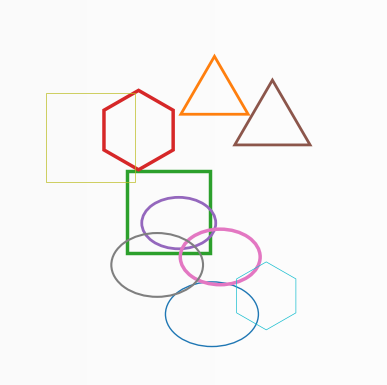[{"shape": "oval", "thickness": 1, "radius": 0.6, "center": [0.547, 0.184]}, {"shape": "triangle", "thickness": 2, "radius": 0.5, "center": [0.553, 0.753]}, {"shape": "square", "thickness": 2.5, "radius": 0.54, "center": [0.435, 0.449]}, {"shape": "hexagon", "thickness": 2.5, "radius": 0.52, "center": [0.358, 0.662]}, {"shape": "oval", "thickness": 2, "radius": 0.48, "center": [0.461, 0.421]}, {"shape": "triangle", "thickness": 2, "radius": 0.56, "center": [0.703, 0.68]}, {"shape": "oval", "thickness": 2.5, "radius": 0.52, "center": [0.568, 0.333]}, {"shape": "oval", "thickness": 1.5, "radius": 0.59, "center": [0.406, 0.312]}, {"shape": "square", "thickness": 0.5, "radius": 0.58, "center": [0.234, 0.643]}, {"shape": "hexagon", "thickness": 0.5, "radius": 0.44, "center": [0.687, 0.231]}]